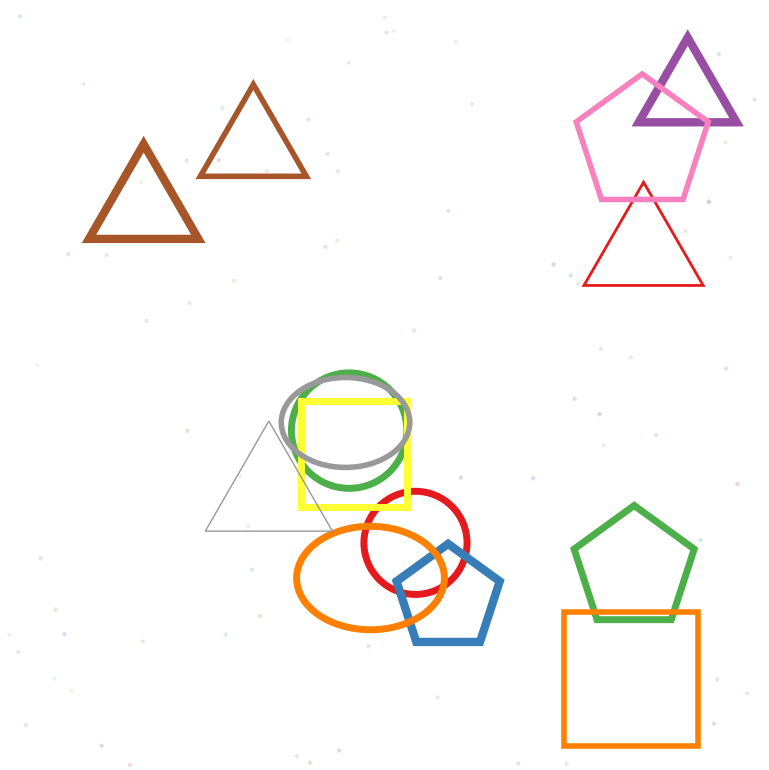[{"shape": "triangle", "thickness": 1, "radius": 0.45, "center": [0.836, 0.674]}, {"shape": "circle", "thickness": 2.5, "radius": 0.33, "center": [0.54, 0.295]}, {"shape": "pentagon", "thickness": 3, "radius": 0.35, "center": [0.582, 0.223]}, {"shape": "pentagon", "thickness": 2.5, "radius": 0.41, "center": [0.824, 0.262]}, {"shape": "circle", "thickness": 2.5, "radius": 0.37, "center": [0.453, 0.441]}, {"shape": "triangle", "thickness": 3, "radius": 0.37, "center": [0.893, 0.878]}, {"shape": "square", "thickness": 2, "radius": 0.44, "center": [0.819, 0.118]}, {"shape": "oval", "thickness": 2.5, "radius": 0.48, "center": [0.481, 0.249]}, {"shape": "square", "thickness": 2.5, "radius": 0.34, "center": [0.46, 0.41]}, {"shape": "triangle", "thickness": 2, "radius": 0.4, "center": [0.329, 0.811]}, {"shape": "triangle", "thickness": 3, "radius": 0.41, "center": [0.187, 0.731]}, {"shape": "pentagon", "thickness": 2, "radius": 0.45, "center": [0.834, 0.814]}, {"shape": "triangle", "thickness": 0.5, "radius": 0.48, "center": [0.349, 0.358]}, {"shape": "oval", "thickness": 2, "radius": 0.42, "center": [0.449, 0.451]}]